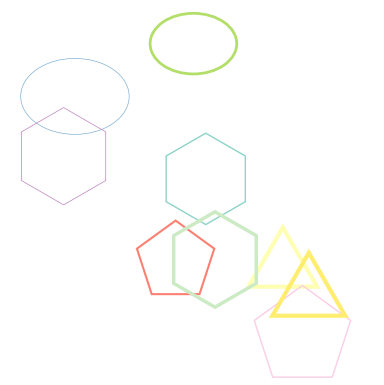[{"shape": "hexagon", "thickness": 1, "radius": 0.59, "center": [0.534, 0.535]}, {"shape": "triangle", "thickness": 3, "radius": 0.51, "center": [0.735, 0.307]}, {"shape": "pentagon", "thickness": 1.5, "radius": 0.53, "center": [0.456, 0.321]}, {"shape": "oval", "thickness": 0.5, "radius": 0.7, "center": [0.195, 0.75]}, {"shape": "oval", "thickness": 2, "radius": 0.56, "center": [0.502, 0.887]}, {"shape": "pentagon", "thickness": 1, "radius": 0.66, "center": [0.786, 0.127]}, {"shape": "hexagon", "thickness": 0.5, "radius": 0.63, "center": [0.165, 0.594]}, {"shape": "hexagon", "thickness": 2.5, "radius": 0.62, "center": [0.558, 0.326]}, {"shape": "triangle", "thickness": 3, "radius": 0.55, "center": [0.802, 0.234]}]